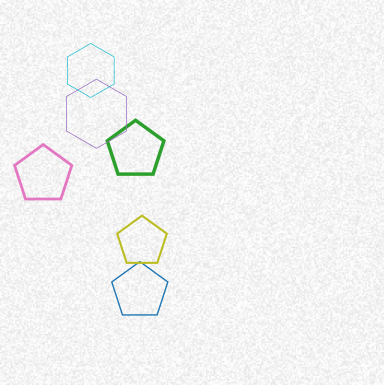[{"shape": "pentagon", "thickness": 1, "radius": 0.38, "center": [0.363, 0.244]}, {"shape": "pentagon", "thickness": 2.5, "radius": 0.39, "center": [0.352, 0.61]}, {"shape": "hexagon", "thickness": 0.5, "radius": 0.45, "center": [0.251, 0.704]}, {"shape": "pentagon", "thickness": 2, "radius": 0.39, "center": [0.112, 0.546]}, {"shape": "pentagon", "thickness": 1.5, "radius": 0.34, "center": [0.369, 0.372]}, {"shape": "hexagon", "thickness": 0.5, "radius": 0.35, "center": [0.236, 0.817]}]